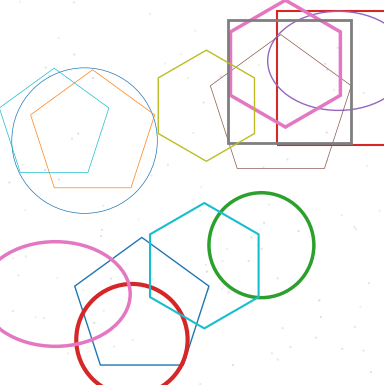[{"shape": "circle", "thickness": 0.5, "radius": 0.95, "center": [0.22, 0.635]}, {"shape": "pentagon", "thickness": 1, "radius": 0.92, "center": [0.368, 0.2]}, {"shape": "pentagon", "thickness": 0.5, "radius": 0.85, "center": [0.241, 0.649]}, {"shape": "circle", "thickness": 2.5, "radius": 0.68, "center": [0.679, 0.363]}, {"shape": "square", "thickness": 1.5, "radius": 0.87, "center": [0.894, 0.798]}, {"shape": "circle", "thickness": 3, "radius": 0.72, "center": [0.343, 0.118]}, {"shape": "oval", "thickness": 1, "radius": 0.92, "center": [0.879, 0.842]}, {"shape": "pentagon", "thickness": 0.5, "radius": 0.96, "center": [0.729, 0.718]}, {"shape": "hexagon", "thickness": 2.5, "radius": 0.82, "center": [0.741, 0.835]}, {"shape": "oval", "thickness": 2.5, "radius": 0.97, "center": [0.144, 0.236]}, {"shape": "square", "thickness": 2, "radius": 0.8, "center": [0.753, 0.789]}, {"shape": "hexagon", "thickness": 1, "radius": 0.72, "center": [0.536, 0.725]}, {"shape": "hexagon", "thickness": 1.5, "radius": 0.81, "center": [0.531, 0.31]}, {"shape": "pentagon", "thickness": 0.5, "radius": 0.75, "center": [0.141, 0.673]}]